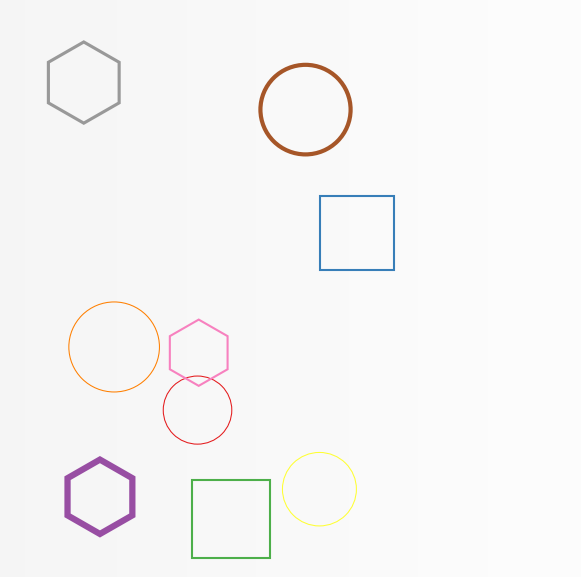[{"shape": "circle", "thickness": 0.5, "radius": 0.29, "center": [0.34, 0.289]}, {"shape": "square", "thickness": 1, "radius": 0.32, "center": [0.614, 0.596]}, {"shape": "square", "thickness": 1, "radius": 0.34, "center": [0.397, 0.101]}, {"shape": "hexagon", "thickness": 3, "radius": 0.32, "center": [0.172, 0.139]}, {"shape": "circle", "thickness": 0.5, "radius": 0.39, "center": [0.196, 0.398]}, {"shape": "circle", "thickness": 0.5, "radius": 0.32, "center": [0.55, 0.152]}, {"shape": "circle", "thickness": 2, "radius": 0.39, "center": [0.526, 0.809]}, {"shape": "hexagon", "thickness": 1, "radius": 0.29, "center": [0.342, 0.388]}, {"shape": "hexagon", "thickness": 1.5, "radius": 0.35, "center": [0.144, 0.856]}]